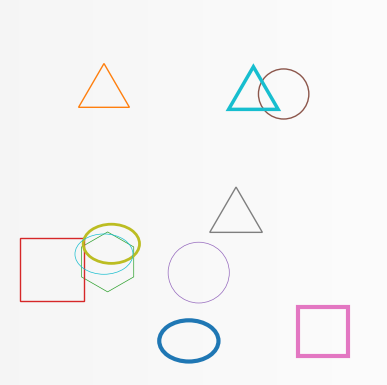[{"shape": "oval", "thickness": 3, "radius": 0.38, "center": [0.487, 0.114]}, {"shape": "triangle", "thickness": 1, "radius": 0.38, "center": [0.268, 0.759]}, {"shape": "hexagon", "thickness": 0.5, "radius": 0.39, "center": [0.278, 0.32]}, {"shape": "square", "thickness": 1, "radius": 0.41, "center": [0.134, 0.301]}, {"shape": "circle", "thickness": 0.5, "radius": 0.39, "center": [0.513, 0.292]}, {"shape": "circle", "thickness": 1, "radius": 0.33, "center": [0.732, 0.756]}, {"shape": "square", "thickness": 3, "radius": 0.32, "center": [0.833, 0.138]}, {"shape": "triangle", "thickness": 1, "radius": 0.39, "center": [0.609, 0.436]}, {"shape": "oval", "thickness": 2, "radius": 0.36, "center": [0.287, 0.367]}, {"shape": "triangle", "thickness": 2.5, "radius": 0.37, "center": [0.654, 0.753]}, {"shape": "oval", "thickness": 0.5, "radius": 0.37, "center": [0.268, 0.34]}]